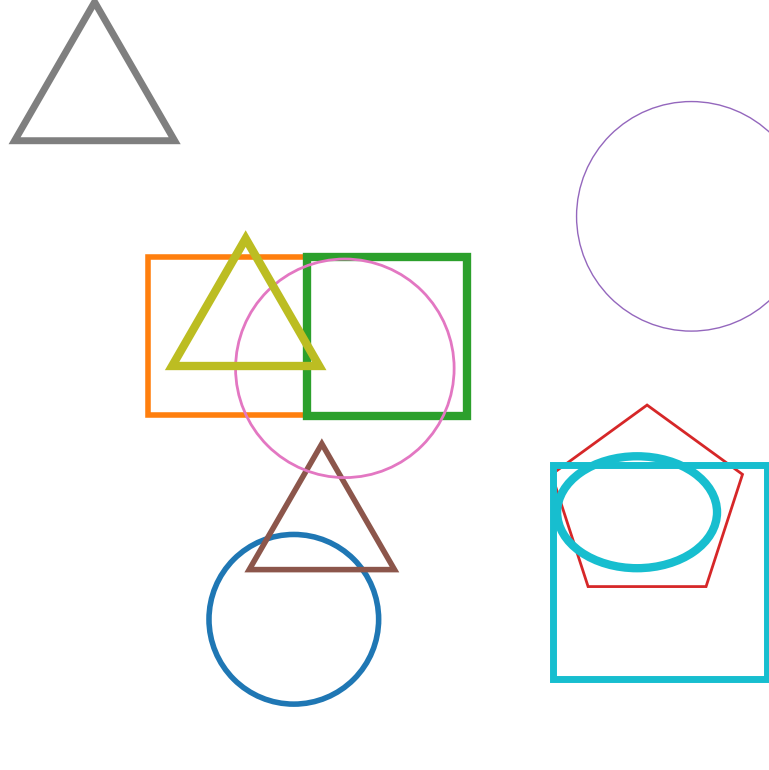[{"shape": "circle", "thickness": 2, "radius": 0.55, "center": [0.382, 0.196]}, {"shape": "square", "thickness": 2, "radius": 0.51, "center": [0.295, 0.563]}, {"shape": "square", "thickness": 3, "radius": 0.52, "center": [0.503, 0.563]}, {"shape": "pentagon", "thickness": 1, "radius": 0.65, "center": [0.84, 0.344]}, {"shape": "circle", "thickness": 0.5, "radius": 0.75, "center": [0.898, 0.719]}, {"shape": "triangle", "thickness": 2, "radius": 0.54, "center": [0.418, 0.315]}, {"shape": "circle", "thickness": 1, "radius": 0.71, "center": [0.448, 0.522]}, {"shape": "triangle", "thickness": 2.5, "radius": 0.6, "center": [0.123, 0.877]}, {"shape": "triangle", "thickness": 3, "radius": 0.55, "center": [0.319, 0.58]}, {"shape": "oval", "thickness": 3, "radius": 0.52, "center": [0.827, 0.335]}, {"shape": "square", "thickness": 2.5, "radius": 0.69, "center": [0.857, 0.257]}]